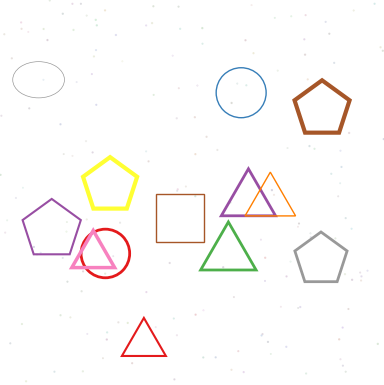[{"shape": "circle", "thickness": 2, "radius": 0.32, "center": [0.274, 0.342]}, {"shape": "triangle", "thickness": 1.5, "radius": 0.33, "center": [0.374, 0.108]}, {"shape": "circle", "thickness": 1, "radius": 0.32, "center": [0.626, 0.759]}, {"shape": "triangle", "thickness": 2, "radius": 0.42, "center": [0.593, 0.34]}, {"shape": "pentagon", "thickness": 1.5, "radius": 0.4, "center": [0.134, 0.404]}, {"shape": "triangle", "thickness": 2, "radius": 0.41, "center": [0.645, 0.48]}, {"shape": "triangle", "thickness": 1, "radius": 0.38, "center": [0.702, 0.477]}, {"shape": "pentagon", "thickness": 3, "radius": 0.37, "center": [0.286, 0.518]}, {"shape": "pentagon", "thickness": 3, "radius": 0.38, "center": [0.837, 0.716]}, {"shape": "square", "thickness": 1, "radius": 0.31, "center": [0.468, 0.433]}, {"shape": "triangle", "thickness": 2.5, "radius": 0.32, "center": [0.242, 0.337]}, {"shape": "oval", "thickness": 0.5, "radius": 0.34, "center": [0.1, 0.793]}, {"shape": "pentagon", "thickness": 2, "radius": 0.36, "center": [0.834, 0.326]}]